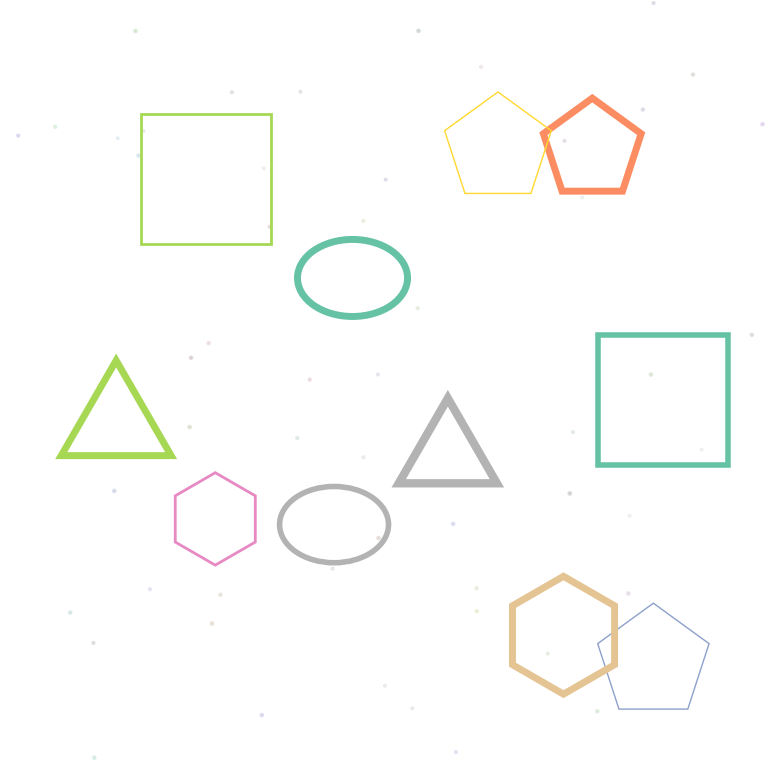[{"shape": "square", "thickness": 2, "radius": 0.42, "center": [0.861, 0.48]}, {"shape": "oval", "thickness": 2.5, "radius": 0.36, "center": [0.458, 0.639]}, {"shape": "pentagon", "thickness": 2.5, "radius": 0.33, "center": [0.769, 0.806]}, {"shape": "pentagon", "thickness": 0.5, "radius": 0.38, "center": [0.849, 0.141]}, {"shape": "hexagon", "thickness": 1, "radius": 0.3, "center": [0.28, 0.326]}, {"shape": "triangle", "thickness": 2.5, "radius": 0.41, "center": [0.151, 0.449]}, {"shape": "square", "thickness": 1, "radius": 0.42, "center": [0.268, 0.768]}, {"shape": "pentagon", "thickness": 0.5, "radius": 0.36, "center": [0.647, 0.808]}, {"shape": "hexagon", "thickness": 2.5, "radius": 0.38, "center": [0.732, 0.175]}, {"shape": "oval", "thickness": 2, "radius": 0.35, "center": [0.434, 0.319]}, {"shape": "triangle", "thickness": 3, "radius": 0.37, "center": [0.582, 0.409]}]